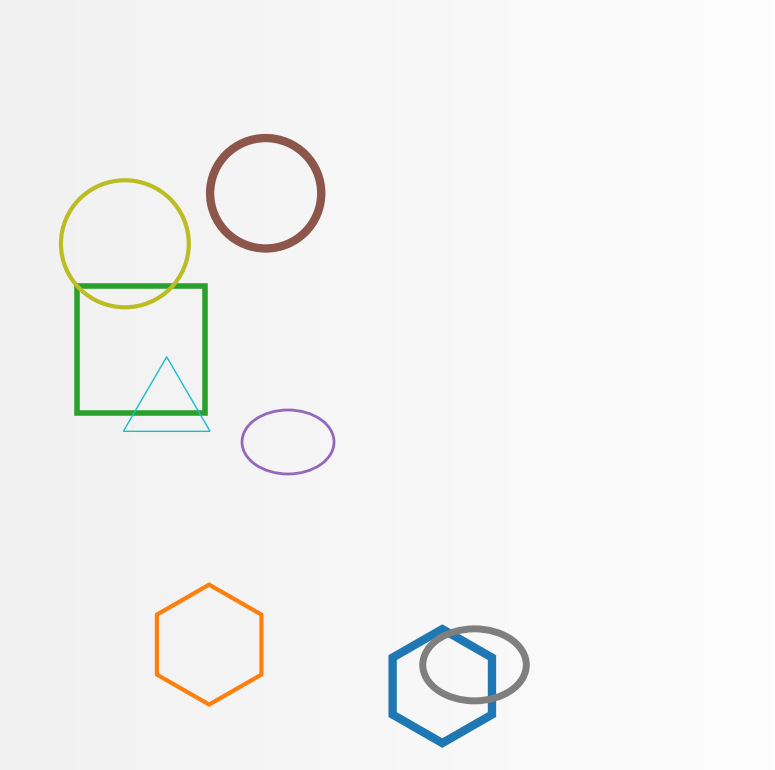[{"shape": "hexagon", "thickness": 3, "radius": 0.37, "center": [0.571, 0.109]}, {"shape": "hexagon", "thickness": 1.5, "radius": 0.39, "center": [0.27, 0.163]}, {"shape": "square", "thickness": 2, "radius": 0.41, "center": [0.182, 0.546]}, {"shape": "oval", "thickness": 1, "radius": 0.3, "center": [0.372, 0.426]}, {"shape": "circle", "thickness": 3, "radius": 0.36, "center": [0.343, 0.749]}, {"shape": "oval", "thickness": 2.5, "radius": 0.33, "center": [0.612, 0.137]}, {"shape": "circle", "thickness": 1.5, "radius": 0.41, "center": [0.161, 0.683]}, {"shape": "triangle", "thickness": 0.5, "radius": 0.32, "center": [0.215, 0.472]}]